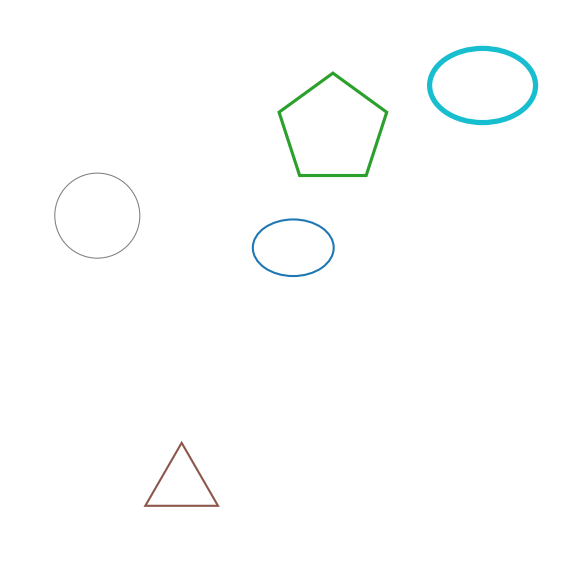[{"shape": "oval", "thickness": 1, "radius": 0.35, "center": [0.508, 0.57]}, {"shape": "pentagon", "thickness": 1.5, "radius": 0.49, "center": [0.576, 0.775]}, {"shape": "triangle", "thickness": 1, "radius": 0.36, "center": [0.315, 0.16]}, {"shape": "circle", "thickness": 0.5, "radius": 0.37, "center": [0.169, 0.626]}, {"shape": "oval", "thickness": 2.5, "radius": 0.46, "center": [0.836, 0.851]}]